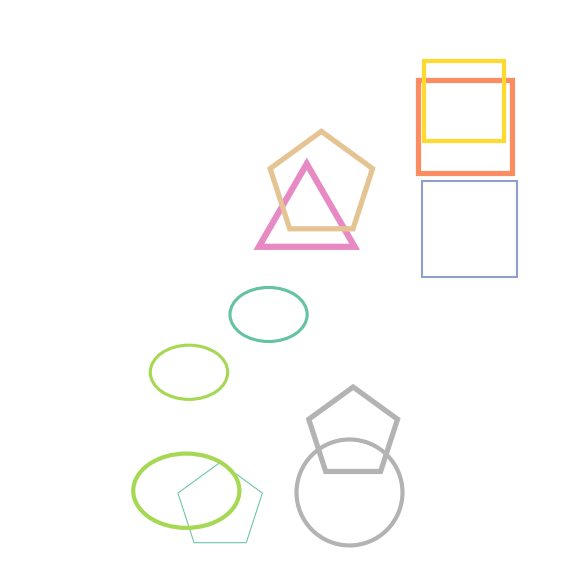[{"shape": "pentagon", "thickness": 0.5, "radius": 0.38, "center": [0.381, 0.122]}, {"shape": "oval", "thickness": 1.5, "radius": 0.33, "center": [0.465, 0.455]}, {"shape": "square", "thickness": 2.5, "radius": 0.41, "center": [0.805, 0.78]}, {"shape": "square", "thickness": 1, "radius": 0.41, "center": [0.813, 0.603]}, {"shape": "triangle", "thickness": 3, "radius": 0.48, "center": [0.531, 0.62]}, {"shape": "oval", "thickness": 1.5, "radius": 0.34, "center": [0.327, 0.355]}, {"shape": "oval", "thickness": 2, "radius": 0.46, "center": [0.323, 0.149]}, {"shape": "square", "thickness": 2, "radius": 0.35, "center": [0.803, 0.825]}, {"shape": "pentagon", "thickness": 2.5, "radius": 0.47, "center": [0.556, 0.678]}, {"shape": "pentagon", "thickness": 2.5, "radius": 0.4, "center": [0.612, 0.248]}, {"shape": "circle", "thickness": 2, "radius": 0.46, "center": [0.605, 0.146]}]